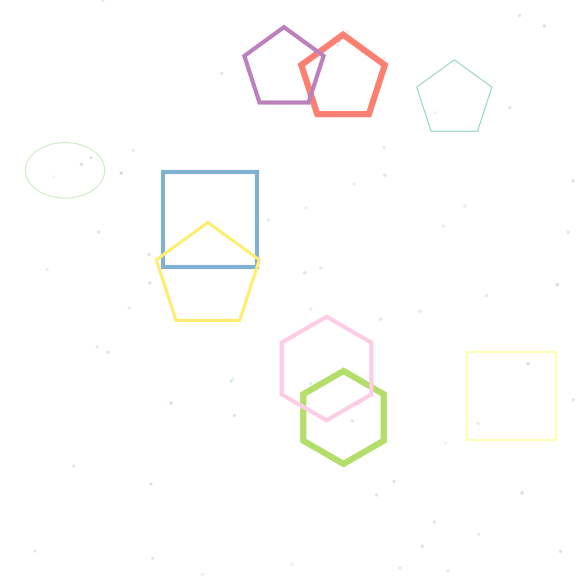[{"shape": "pentagon", "thickness": 0.5, "radius": 0.34, "center": [0.787, 0.827]}, {"shape": "square", "thickness": 1, "radius": 0.38, "center": [0.885, 0.313]}, {"shape": "pentagon", "thickness": 3, "radius": 0.38, "center": [0.594, 0.863]}, {"shape": "square", "thickness": 2, "radius": 0.41, "center": [0.363, 0.619]}, {"shape": "hexagon", "thickness": 3, "radius": 0.4, "center": [0.595, 0.276]}, {"shape": "hexagon", "thickness": 2, "radius": 0.45, "center": [0.565, 0.361]}, {"shape": "pentagon", "thickness": 2, "radius": 0.36, "center": [0.492, 0.88]}, {"shape": "oval", "thickness": 0.5, "radius": 0.34, "center": [0.113, 0.704]}, {"shape": "pentagon", "thickness": 1.5, "radius": 0.47, "center": [0.36, 0.52]}]